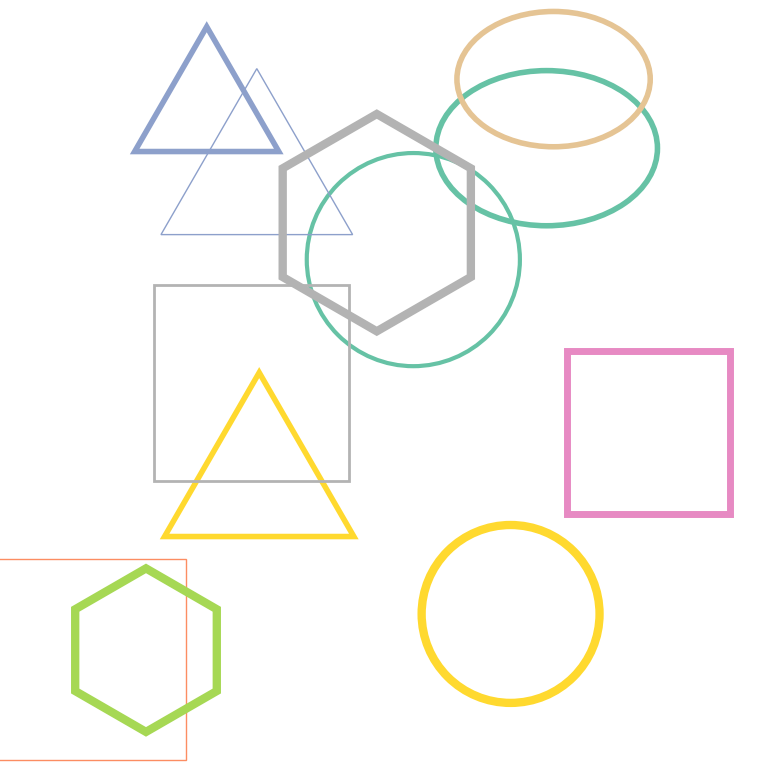[{"shape": "oval", "thickness": 2, "radius": 0.72, "center": [0.71, 0.808]}, {"shape": "circle", "thickness": 1.5, "radius": 0.69, "center": [0.537, 0.663]}, {"shape": "square", "thickness": 0.5, "radius": 0.65, "center": [0.111, 0.143]}, {"shape": "triangle", "thickness": 0.5, "radius": 0.72, "center": [0.334, 0.767]}, {"shape": "triangle", "thickness": 2, "radius": 0.54, "center": [0.268, 0.857]}, {"shape": "square", "thickness": 2.5, "radius": 0.53, "center": [0.842, 0.438]}, {"shape": "hexagon", "thickness": 3, "radius": 0.53, "center": [0.19, 0.156]}, {"shape": "circle", "thickness": 3, "radius": 0.58, "center": [0.663, 0.203]}, {"shape": "triangle", "thickness": 2, "radius": 0.71, "center": [0.337, 0.374]}, {"shape": "oval", "thickness": 2, "radius": 0.63, "center": [0.719, 0.897]}, {"shape": "hexagon", "thickness": 3, "radius": 0.71, "center": [0.489, 0.711]}, {"shape": "square", "thickness": 1, "radius": 0.63, "center": [0.327, 0.502]}]